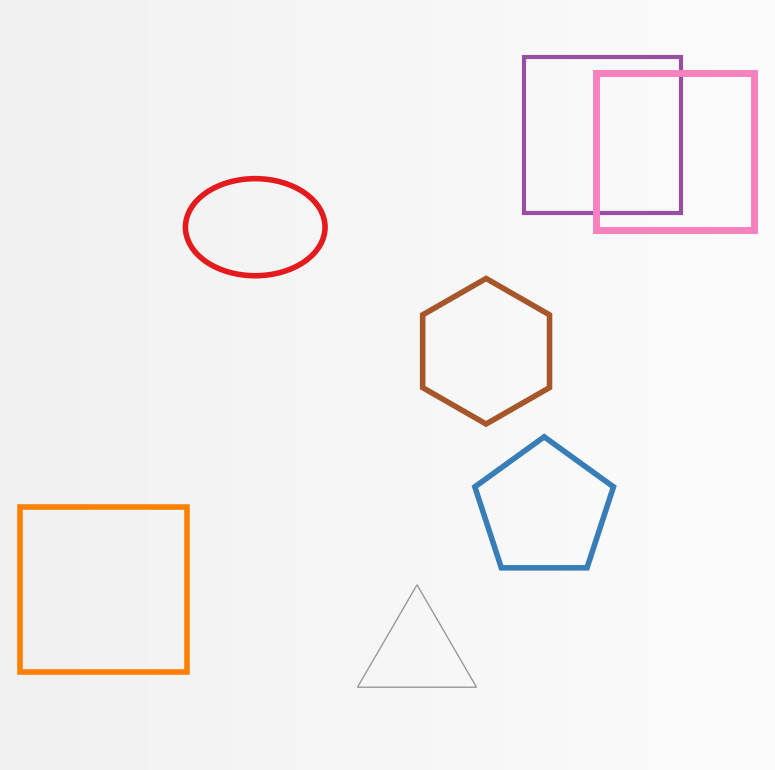[{"shape": "oval", "thickness": 2, "radius": 0.45, "center": [0.329, 0.705]}, {"shape": "pentagon", "thickness": 2, "radius": 0.47, "center": [0.702, 0.339]}, {"shape": "square", "thickness": 1.5, "radius": 0.51, "center": [0.778, 0.825]}, {"shape": "square", "thickness": 2, "radius": 0.54, "center": [0.134, 0.235]}, {"shape": "hexagon", "thickness": 2, "radius": 0.47, "center": [0.627, 0.544]}, {"shape": "square", "thickness": 2.5, "radius": 0.51, "center": [0.871, 0.804]}, {"shape": "triangle", "thickness": 0.5, "radius": 0.44, "center": [0.538, 0.152]}]